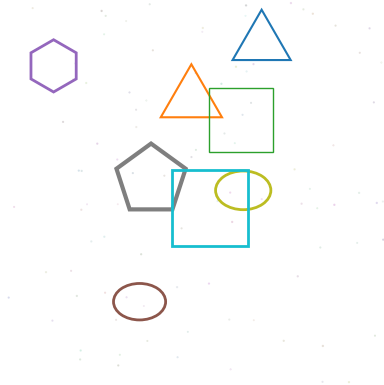[{"shape": "triangle", "thickness": 1.5, "radius": 0.44, "center": [0.68, 0.888]}, {"shape": "triangle", "thickness": 1.5, "radius": 0.46, "center": [0.497, 0.741]}, {"shape": "square", "thickness": 1, "radius": 0.42, "center": [0.626, 0.688]}, {"shape": "hexagon", "thickness": 2, "radius": 0.34, "center": [0.139, 0.829]}, {"shape": "oval", "thickness": 2, "radius": 0.34, "center": [0.363, 0.216]}, {"shape": "pentagon", "thickness": 3, "radius": 0.47, "center": [0.392, 0.533]}, {"shape": "oval", "thickness": 2, "radius": 0.36, "center": [0.632, 0.506]}, {"shape": "square", "thickness": 2, "radius": 0.5, "center": [0.546, 0.459]}]